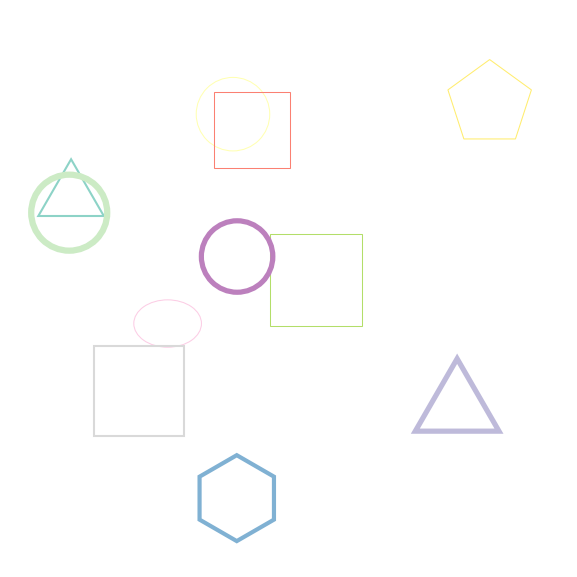[{"shape": "triangle", "thickness": 1, "radius": 0.33, "center": [0.123, 0.658]}, {"shape": "circle", "thickness": 0.5, "radius": 0.32, "center": [0.403, 0.801]}, {"shape": "triangle", "thickness": 2.5, "radius": 0.42, "center": [0.792, 0.294]}, {"shape": "square", "thickness": 0.5, "radius": 0.33, "center": [0.437, 0.774]}, {"shape": "hexagon", "thickness": 2, "radius": 0.37, "center": [0.41, 0.137]}, {"shape": "square", "thickness": 0.5, "radius": 0.4, "center": [0.547, 0.515]}, {"shape": "oval", "thickness": 0.5, "radius": 0.29, "center": [0.29, 0.439]}, {"shape": "square", "thickness": 1, "radius": 0.39, "center": [0.24, 0.322]}, {"shape": "circle", "thickness": 2.5, "radius": 0.31, "center": [0.411, 0.555]}, {"shape": "circle", "thickness": 3, "radius": 0.33, "center": [0.12, 0.631]}, {"shape": "pentagon", "thickness": 0.5, "radius": 0.38, "center": [0.848, 0.82]}]